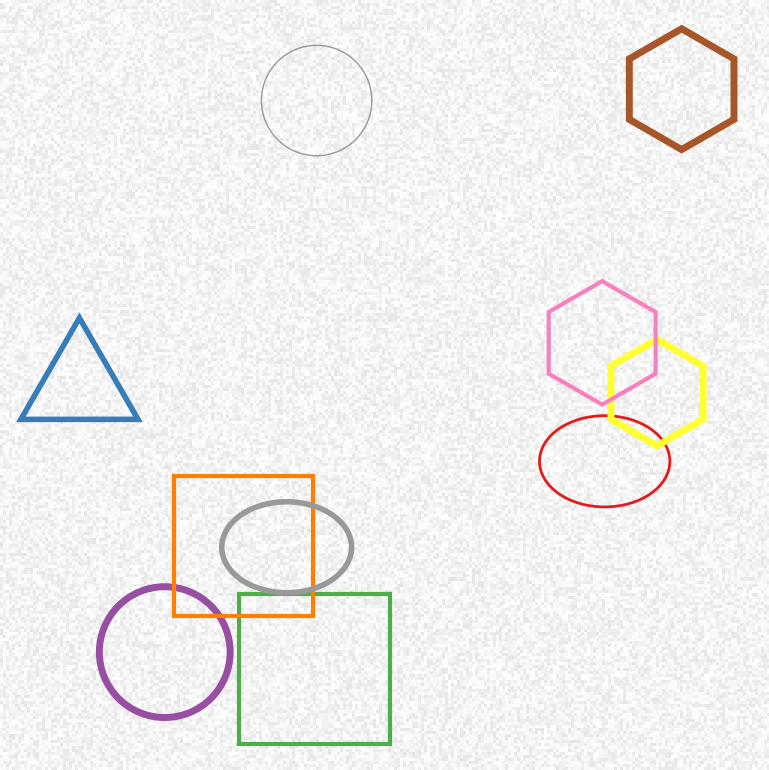[{"shape": "oval", "thickness": 1, "radius": 0.42, "center": [0.785, 0.401]}, {"shape": "triangle", "thickness": 2, "radius": 0.44, "center": [0.103, 0.499]}, {"shape": "square", "thickness": 1.5, "radius": 0.49, "center": [0.408, 0.131]}, {"shape": "circle", "thickness": 2.5, "radius": 0.42, "center": [0.214, 0.153]}, {"shape": "square", "thickness": 1.5, "radius": 0.45, "center": [0.316, 0.291]}, {"shape": "hexagon", "thickness": 2.5, "radius": 0.35, "center": [0.853, 0.49]}, {"shape": "hexagon", "thickness": 2.5, "radius": 0.39, "center": [0.885, 0.884]}, {"shape": "hexagon", "thickness": 1.5, "radius": 0.4, "center": [0.782, 0.555]}, {"shape": "circle", "thickness": 0.5, "radius": 0.36, "center": [0.411, 0.869]}, {"shape": "oval", "thickness": 2, "radius": 0.42, "center": [0.372, 0.289]}]